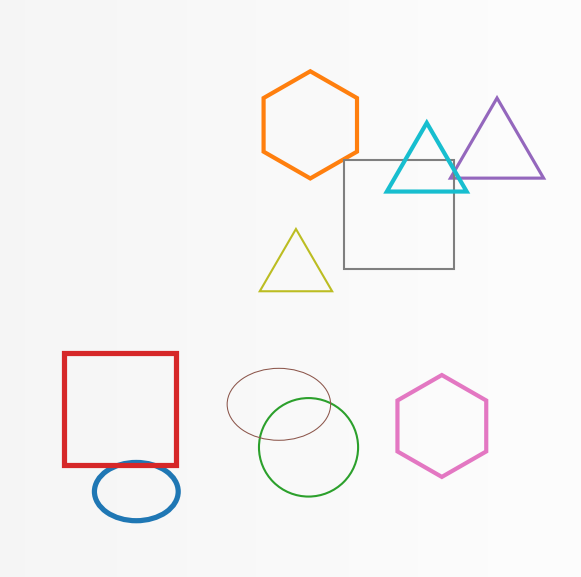[{"shape": "oval", "thickness": 2.5, "radius": 0.36, "center": [0.235, 0.148]}, {"shape": "hexagon", "thickness": 2, "radius": 0.46, "center": [0.534, 0.783]}, {"shape": "circle", "thickness": 1, "radius": 0.43, "center": [0.531, 0.225]}, {"shape": "square", "thickness": 2.5, "radius": 0.48, "center": [0.206, 0.291]}, {"shape": "triangle", "thickness": 1.5, "radius": 0.46, "center": [0.855, 0.737]}, {"shape": "oval", "thickness": 0.5, "radius": 0.45, "center": [0.48, 0.299]}, {"shape": "hexagon", "thickness": 2, "radius": 0.44, "center": [0.76, 0.262]}, {"shape": "square", "thickness": 1, "radius": 0.47, "center": [0.686, 0.627]}, {"shape": "triangle", "thickness": 1, "radius": 0.36, "center": [0.509, 0.531]}, {"shape": "triangle", "thickness": 2, "radius": 0.4, "center": [0.734, 0.707]}]